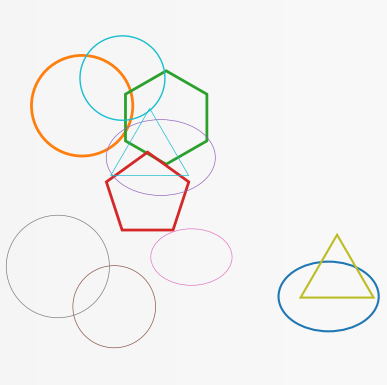[{"shape": "oval", "thickness": 1.5, "radius": 0.65, "center": [0.848, 0.23]}, {"shape": "circle", "thickness": 2, "radius": 0.65, "center": [0.212, 0.725]}, {"shape": "hexagon", "thickness": 2, "radius": 0.61, "center": [0.429, 0.695]}, {"shape": "pentagon", "thickness": 2, "radius": 0.56, "center": [0.381, 0.493]}, {"shape": "oval", "thickness": 0.5, "radius": 0.7, "center": [0.415, 0.591]}, {"shape": "circle", "thickness": 0.5, "radius": 0.53, "center": [0.295, 0.203]}, {"shape": "oval", "thickness": 0.5, "radius": 0.52, "center": [0.494, 0.332]}, {"shape": "circle", "thickness": 0.5, "radius": 0.67, "center": [0.149, 0.308]}, {"shape": "triangle", "thickness": 1.5, "radius": 0.54, "center": [0.87, 0.281]}, {"shape": "circle", "thickness": 1, "radius": 0.55, "center": [0.316, 0.797]}, {"shape": "triangle", "thickness": 0.5, "radius": 0.58, "center": [0.386, 0.602]}]